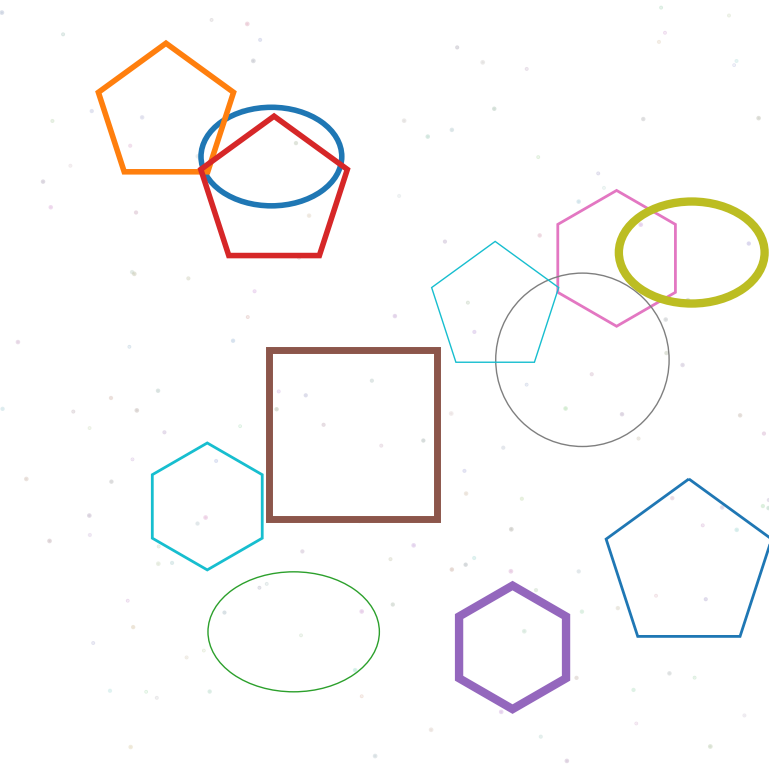[{"shape": "oval", "thickness": 2, "radius": 0.46, "center": [0.352, 0.797]}, {"shape": "pentagon", "thickness": 1, "radius": 0.57, "center": [0.895, 0.265]}, {"shape": "pentagon", "thickness": 2, "radius": 0.46, "center": [0.216, 0.852]}, {"shape": "oval", "thickness": 0.5, "radius": 0.56, "center": [0.381, 0.179]}, {"shape": "pentagon", "thickness": 2, "radius": 0.5, "center": [0.356, 0.749]}, {"shape": "hexagon", "thickness": 3, "radius": 0.4, "center": [0.666, 0.159]}, {"shape": "square", "thickness": 2.5, "radius": 0.55, "center": [0.458, 0.435]}, {"shape": "hexagon", "thickness": 1, "radius": 0.44, "center": [0.801, 0.664]}, {"shape": "circle", "thickness": 0.5, "radius": 0.56, "center": [0.756, 0.533]}, {"shape": "oval", "thickness": 3, "radius": 0.47, "center": [0.898, 0.672]}, {"shape": "pentagon", "thickness": 0.5, "radius": 0.43, "center": [0.643, 0.6]}, {"shape": "hexagon", "thickness": 1, "radius": 0.41, "center": [0.269, 0.342]}]